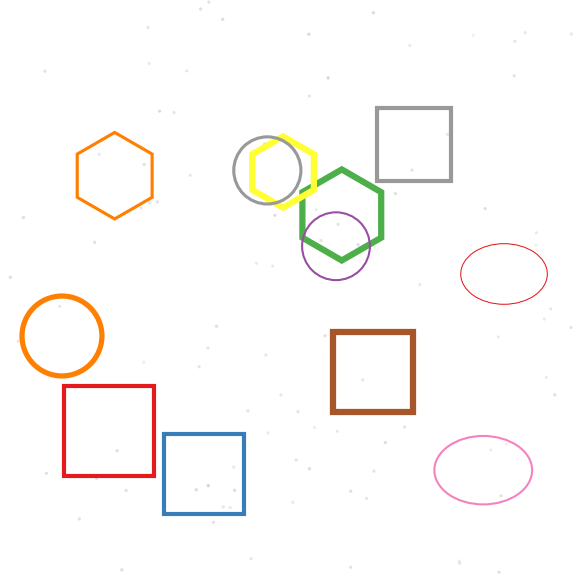[{"shape": "oval", "thickness": 0.5, "radius": 0.37, "center": [0.873, 0.525]}, {"shape": "square", "thickness": 2, "radius": 0.39, "center": [0.188, 0.253]}, {"shape": "square", "thickness": 2, "radius": 0.35, "center": [0.354, 0.178]}, {"shape": "hexagon", "thickness": 3, "radius": 0.39, "center": [0.592, 0.627]}, {"shape": "circle", "thickness": 1, "radius": 0.29, "center": [0.582, 0.573]}, {"shape": "hexagon", "thickness": 1.5, "radius": 0.37, "center": [0.199, 0.695]}, {"shape": "circle", "thickness": 2.5, "radius": 0.35, "center": [0.107, 0.417]}, {"shape": "hexagon", "thickness": 3, "radius": 0.31, "center": [0.49, 0.701]}, {"shape": "square", "thickness": 3, "radius": 0.34, "center": [0.646, 0.355]}, {"shape": "oval", "thickness": 1, "radius": 0.42, "center": [0.837, 0.185]}, {"shape": "circle", "thickness": 1.5, "radius": 0.29, "center": [0.463, 0.704]}, {"shape": "square", "thickness": 2, "radius": 0.32, "center": [0.717, 0.749]}]